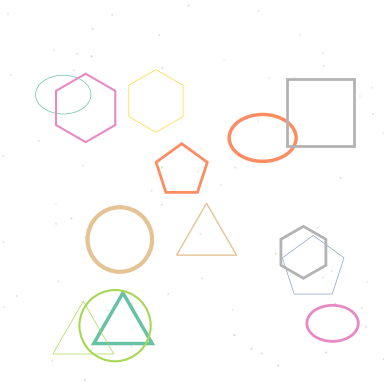[{"shape": "oval", "thickness": 0.5, "radius": 0.36, "center": [0.164, 0.754]}, {"shape": "triangle", "thickness": 2.5, "radius": 0.44, "center": [0.319, 0.152]}, {"shape": "oval", "thickness": 2.5, "radius": 0.43, "center": [0.682, 0.642]}, {"shape": "pentagon", "thickness": 2, "radius": 0.35, "center": [0.472, 0.557]}, {"shape": "pentagon", "thickness": 0.5, "radius": 0.42, "center": [0.814, 0.304]}, {"shape": "oval", "thickness": 2, "radius": 0.33, "center": [0.864, 0.16]}, {"shape": "hexagon", "thickness": 1.5, "radius": 0.44, "center": [0.223, 0.72]}, {"shape": "circle", "thickness": 1.5, "radius": 0.46, "center": [0.299, 0.154]}, {"shape": "triangle", "thickness": 0.5, "radius": 0.46, "center": [0.216, 0.126]}, {"shape": "hexagon", "thickness": 0.5, "radius": 0.41, "center": [0.405, 0.738]}, {"shape": "circle", "thickness": 3, "radius": 0.42, "center": [0.311, 0.378]}, {"shape": "triangle", "thickness": 1, "radius": 0.45, "center": [0.537, 0.382]}, {"shape": "hexagon", "thickness": 2, "radius": 0.34, "center": [0.788, 0.345]}, {"shape": "square", "thickness": 2, "radius": 0.43, "center": [0.832, 0.708]}]